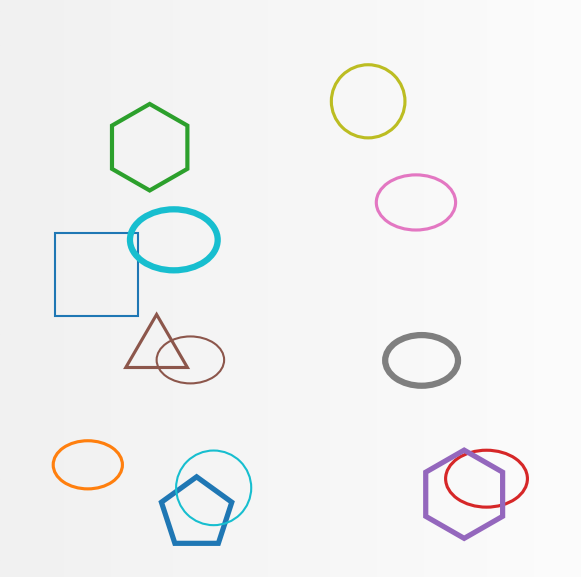[{"shape": "square", "thickness": 1, "radius": 0.36, "center": [0.166, 0.524]}, {"shape": "pentagon", "thickness": 2.5, "radius": 0.32, "center": [0.338, 0.11]}, {"shape": "oval", "thickness": 1.5, "radius": 0.3, "center": [0.151, 0.194]}, {"shape": "hexagon", "thickness": 2, "radius": 0.37, "center": [0.258, 0.744]}, {"shape": "oval", "thickness": 1.5, "radius": 0.35, "center": [0.837, 0.17]}, {"shape": "hexagon", "thickness": 2.5, "radius": 0.38, "center": [0.799, 0.143]}, {"shape": "triangle", "thickness": 1.5, "radius": 0.31, "center": [0.269, 0.393]}, {"shape": "oval", "thickness": 1, "radius": 0.29, "center": [0.328, 0.376]}, {"shape": "oval", "thickness": 1.5, "radius": 0.34, "center": [0.716, 0.649]}, {"shape": "oval", "thickness": 3, "radius": 0.31, "center": [0.725, 0.375]}, {"shape": "circle", "thickness": 1.5, "radius": 0.32, "center": [0.633, 0.824]}, {"shape": "circle", "thickness": 1, "radius": 0.32, "center": [0.368, 0.154]}, {"shape": "oval", "thickness": 3, "radius": 0.38, "center": [0.299, 0.584]}]